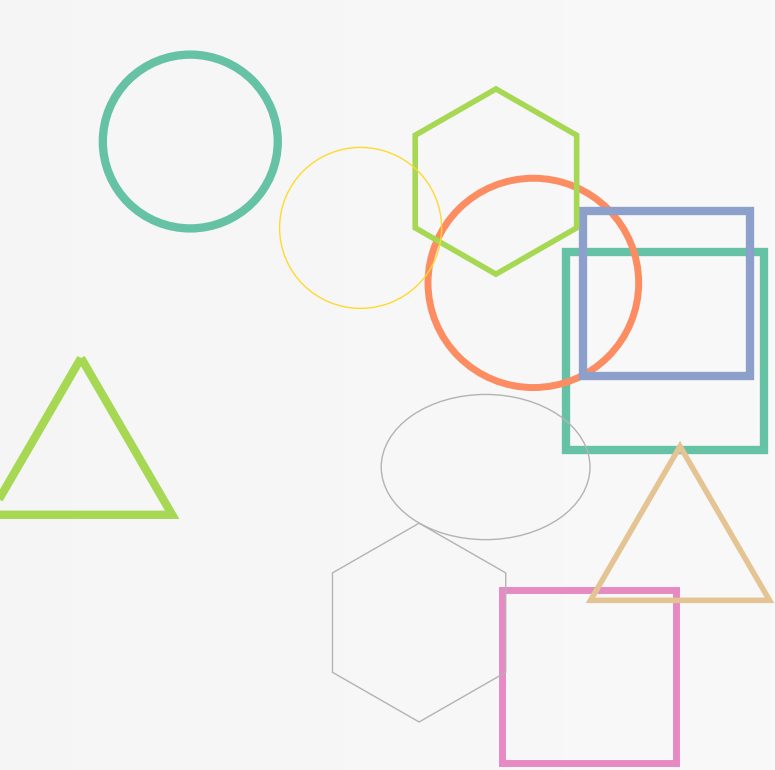[{"shape": "square", "thickness": 3, "radius": 0.64, "center": [0.858, 0.544]}, {"shape": "circle", "thickness": 3, "radius": 0.56, "center": [0.246, 0.816]}, {"shape": "circle", "thickness": 2.5, "radius": 0.68, "center": [0.688, 0.633]}, {"shape": "square", "thickness": 3, "radius": 0.54, "center": [0.86, 0.619]}, {"shape": "square", "thickness": 2.5, "radius": 0.56, "center": [0.76, 0.121]}, {"shape": "hexagon", "thickness": 2, "radius": 0.6, "center": [0.64, 0.764]}, {"shape": "triangle", "thickness": 3, "radius": 0.68, "center": [0.105, 0.399]}, {"shape": "circle", "thickness": 0.5, "radius": 0.52, "center": [0.465, 0.704]}, {"shape": "triangle", "thickness": 2, "radius": 0.67, "center": [0.877, 0.287]}, {"shape": "oval", "thickness": 0.5, "radius": 0.67, "center": [0.627, 0.393]}, {"shape": "hexagon", "thickness": 0.5, "radius": 0.65, "center": [0.541, 0.191]}]